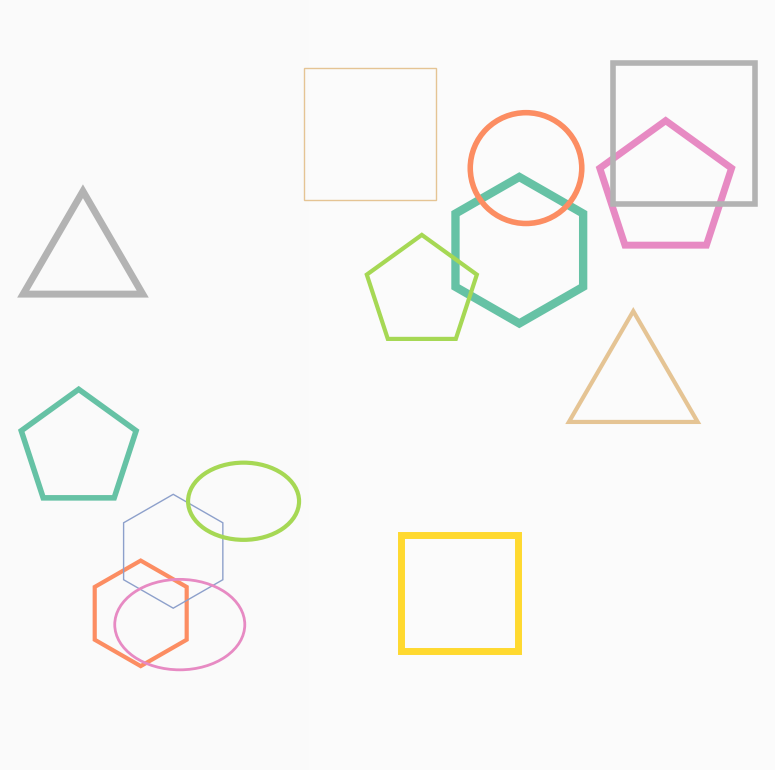[{"shape": "hexagon", "thickness": 3, "radius": 0.48, "center": [0.67, 0.675]}, {"shape": "pentagon", "thickness": 2, "radius": 0.39, "center": [0.102, 0.416]}, {"shape": "circle", "thickness": 2, "radius": 0.36, "center": [0.679, 0.782]}, {"shape": "hexagon", "thickness": 1.5, "radius": 0.34, "center": [0.182, 0.203]}, {"shape": "hexagon", "thickness": 0.5, "radius": 0.37, "center": [0.224, 0.284]}, {"shape": "oval", "thickness": 1, "radius": 0.42, "center": [0.232, 0.189]}, {"shape": "pentagon", "thickness": 2.5, "radius": 0.45, "center": [0.859, 0.754]}, {"shape": "oval", "thickness": 1.5, "radius": 0.36, "center": [0.314, 0.349]}, {"shape": "pentagon", "thickness": 1.5, "radius": 0.37, "center": [0.544, 0.62]}, {"shape": "square", "thickness": 2.5, "radius": 0.38, "center": [0.593, 0.23]}, {"shape": "triangle", "thickness": 1.5, "radius": 0.48, "center": [0.817, 0.5]}, {"shape": "square", "thickness": 0.5, "radius": 0.43, "center": [0.478, 0.826]}, {"shape": "square", "thickness": 2, "radius": 0.46, "center": [0.882, 0.827]}, {"shape": "triangle", "thickness": 2.5, "radius": 0.45, "center": [0.107, 0.663]}]